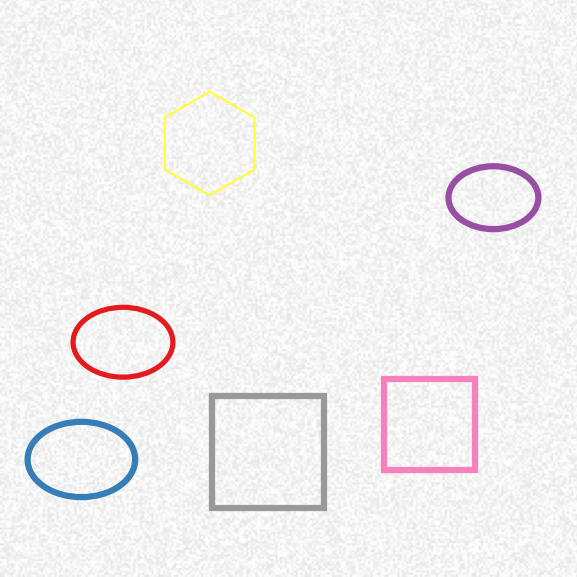[{"shape": "oval", "thickness": 2.5, "radius": 0.43, "center": [0.213, 0.407]}, {"shape": "oval", "thickness": 3, "radius": 0.47, "center": [0.141, 0.204]}, {"shape": "oval", "thickness": 3, "radius": 0.39, "center": [0.854, 0.657]}, {"shape": "hexagon", "thickness": 1, "radius": 0.45, "center": [0.363, 0.751]}, {"shape": "square", "thickness": 3, "radius": 0.39, "center": [0.744, 0.264]}, {"shape": "square", "thickness": 3, "radius": 0.48, "center": [0.464, 0.217]}]